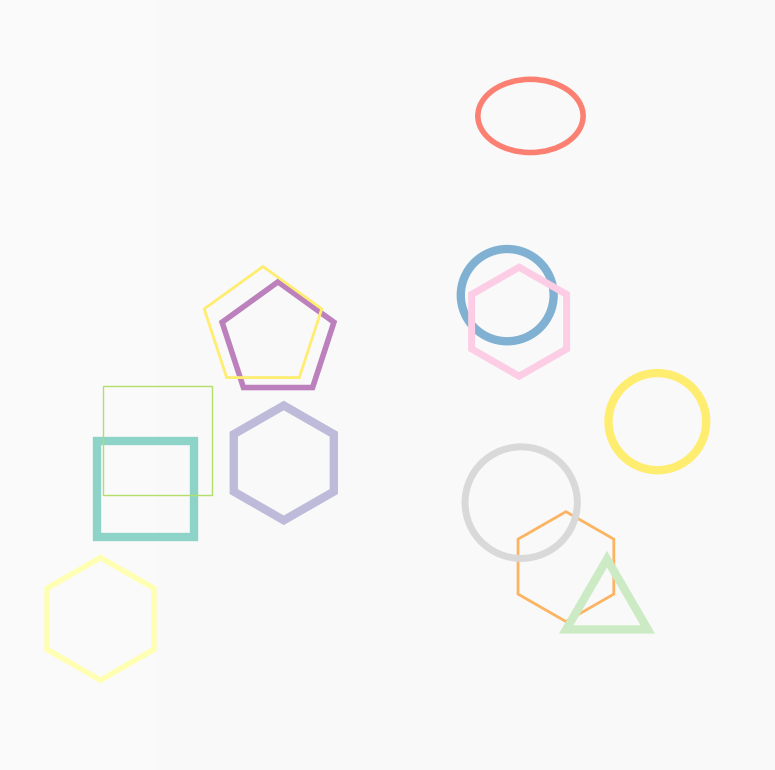[{"shape": "square", "thickness": 3, "radius": 0.31, "center": [0.188, 0.365]}, {"shape": "hexagon", "thickness": 2, "radius": 0.4, "center": [0.13, 0.196]}, {"shape": "hexagon", "thickness": 3, "radius": 0.37, "center": [0.366, 0.399]}, {"shape": "oval", "thickness": 2, "radius": 0.34, "center": [0.685, 0.849]}, {"shape": "circle", "thickness": 3, "radius": 0.3, "center": [0.654, 0.617]}, {"shape": "hexagon", "thickness": 1, "radius": 0.36, "center": [0.73, 0.264]}, {"shape": "square", "thickness": 0.5, "radius": 0.35, "center": [0.203, 0.428]}, {"shape": "hexagon", "thickness": 2.5, "radius": 0.35, "center": [0.67, 0.582]}, {"shape": "circle", "thickness": 2.5, "radius": 0.36, "center": [0.673, 0.347]}, {"shape": "pentagon", "thickness": 2, "radius": 0.38, "center": [0.359, 0.558]}, {"shape": "triangle", "thickness": 3, "radius": 0.3, "center": [0.783, 0.213]}, {"shape": "circle", "thickness": 3, "radius": 0.32, "center": [0.848, 0.452]}, {"shape": "pentagon", "thickness": 1, "radius": 0.4, "center": [0.339, 0.574]}]